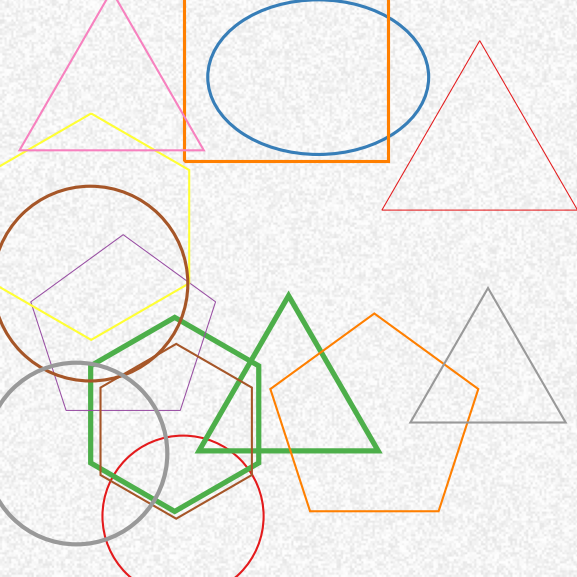[{"shape": "triangle", "thickness": 0.5, "radius": 0.98, "center": [0.831, 0.733]}, {"shape": "circle", "thickness": 1, "radius": 0.7, "center": [0.317, 0.105]}, {"shape": "oval", "thickness": 1.5, "radius": 0.96, "center": [0.551, 0.866]}, {"shape": "hexagon", "thickness": 2.5, "radius": 0.84, "center": [0.303, 0.282]}, {"shape": "triangle", "thickness": 2.5, "radius": 0.9, "center": [0.5, 0.308]}, {"shape": "pentagon", "thickness": 0.5, "radius": 0.84, "center": [0.213, 0.425]}, {"shape": "pentagon", "thickness": 1, "radius": 0.95, "center": [0.648, 0.267]}, {"shape": "square", "thickness": 1.5, "radius": 0.88, "center": [0.495, 0.897]}, {"shape": "hexagon", "thickness": 1, "radius": 0.98, "center": [0.158, 0.607]}, {"shape": "hexagon", "thickness": 1, "radius": 0.76, "center": [0.305, 0.252]}, {"shape": "circle", "thickness": 1.5, "radius": 0.84, "center": [0.157, 0.508]}, {"shape": "triangle", "thickness": 1, "radius": 0.92, "center": [0.193, 0.831]}, {"shape": "triangle", "thickness": 1, "radius": 0.78, "center": [0.845, 0.345]}, {"shape": "circle", "thickness": 2, "radius": 0.79, "center": [0.132, 0.214]}]